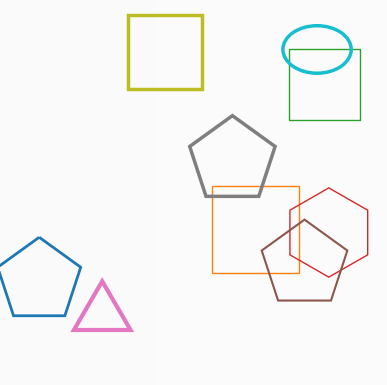[{"shape": "pentagon", "thickness": 2, "radius": 0.56, "center": [0.101, 0.271]}, {"shape": "square", "thickness": 1, "radius": 0.56, "center": [0.659, 0.403]}, {"shape": "square", "thickness": 1, "radius": 0.46, "center": [0.837, 0.781]}, {"shape": "hexagon", "thickness": 1, "radius": 0.58, "center": [0.849, 0.396]}, {"shape": "pentagon", "thickness": 1.5, "radius": 0.58, "center": [0.786, 0.313]}, {"shape": "triangle", "thickness": 3, "radius": 0.42, "center": [0.264, 0.185]}, {"shape": "pentagon", "thickness": 2.5, "radius": 0.58, "center": [0.6, 0.584]}, {"shape": "square", "thickness": 2.5, "radius": 0.48, "center": [0.426, 0.866]}, {"shape": "oval", "thickness": 2.5, "radius": 0.44, "center": [0.818, 0.872]}]